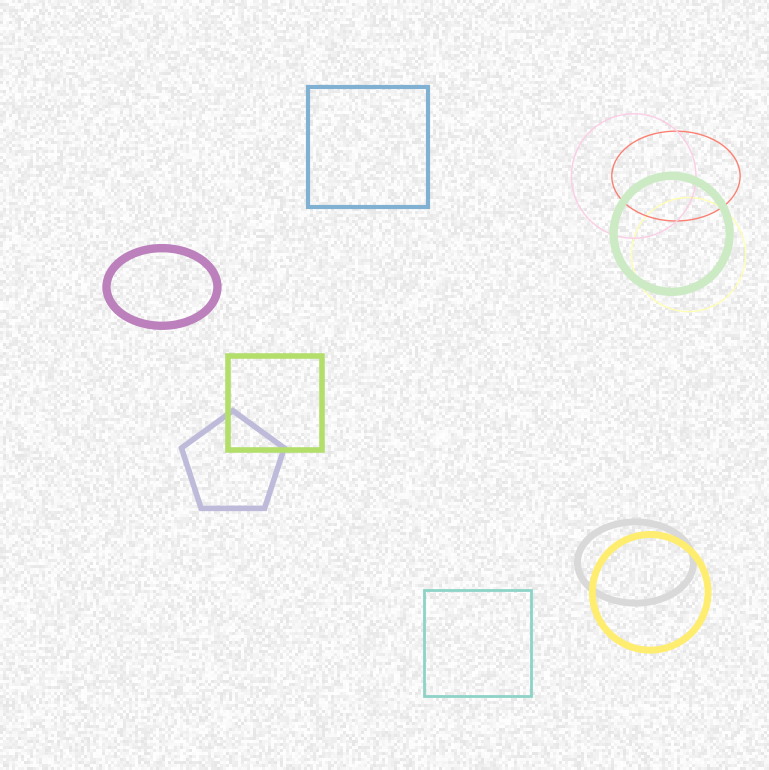[{"shape": "square", "thickness": 1, "radius": 0.35, "center": [0.621, 0.165]}, {"shape": "circle", "thickness": 0.5, "radius": 0.37, "center": [0.894, 0.669]}, {"shape": "pentagon", "thickness": 2, "radius": 0.35, "center": [0.302, 0.397]}, {"shape": "oval", "thickness": 0.5, "radius": 0.42, "center": [0.878, 0.771]}, {"shape": "square", "thickness": 1.5, "radius": 0.39, "center": [0.478, 0.809]}, {"shape": "square", "thickness": 2, "radius": 0.31, "center": [0.357, 0.477]}, {"shape": "circle", "thickness": 0.5, "radius": 0.4, "center": [0.823, 0.771]}, {"shape": "oval", "thickness": 2.5, "radius": 0.38, "center": [0.825, 0.269]}, {"shape": "oval", "thickness": 3, "radius": 0.36, "center": [0.21, 0.627]}, {"shape": "circle", "thickness": 3, "radius": 0.38, "center": [0.872, 0.696]}, {"shape": "circle", "thickness": 2.5, "radius": 0.38, "center": [0.844, 0.231]}]